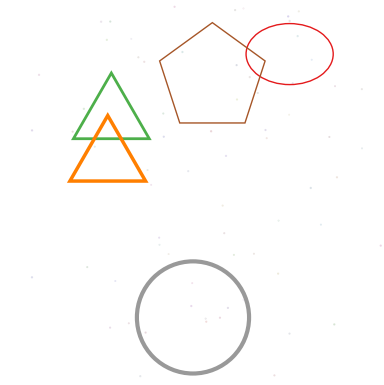[{"shape": "oval", "thickness": 1, "radius": 0.57, "center": [0.752, 0.86]}, {"shape": "triangle", "thickness": 2, "radius": 0.57, "center": [0.289, 0.697]}, {"shape": "triangle", "thickness": 2.5, "radius": 0.57, "center": [0.28, 0.586]}, {"shape": "pentagon", "thickness": 1, "radius": 0.72, "center": [0.552, 0.797]}, {"shape": "circle", "thickness": 3, "radius": 0.73, "center": [0.501, 0.175]}]